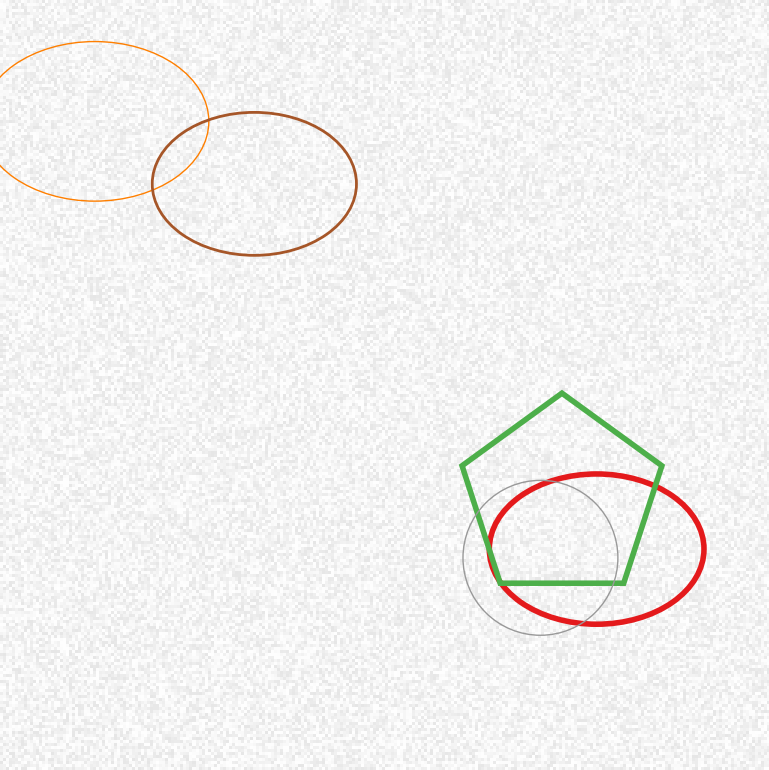[{"shape": "oval", "thickness": 2, "radius": 0.7, "center": [0.775, 0.287]}, {"shape": "pentagon", "thickness": 2, "radius": 0.68, "center": [0.73, 0.353]}, {"shape": "oval", "thickness": 0.5, "radius": 0.74, "center": [0.123, 0.842]}, {"shape": "oval", "thickness": 1, "radius": 0.66, "center": [0.33, 0.761]}, {"shape": "circle", "thickness": 0.5, "radius": 0.5, "center": [0.702, 0.276]}]